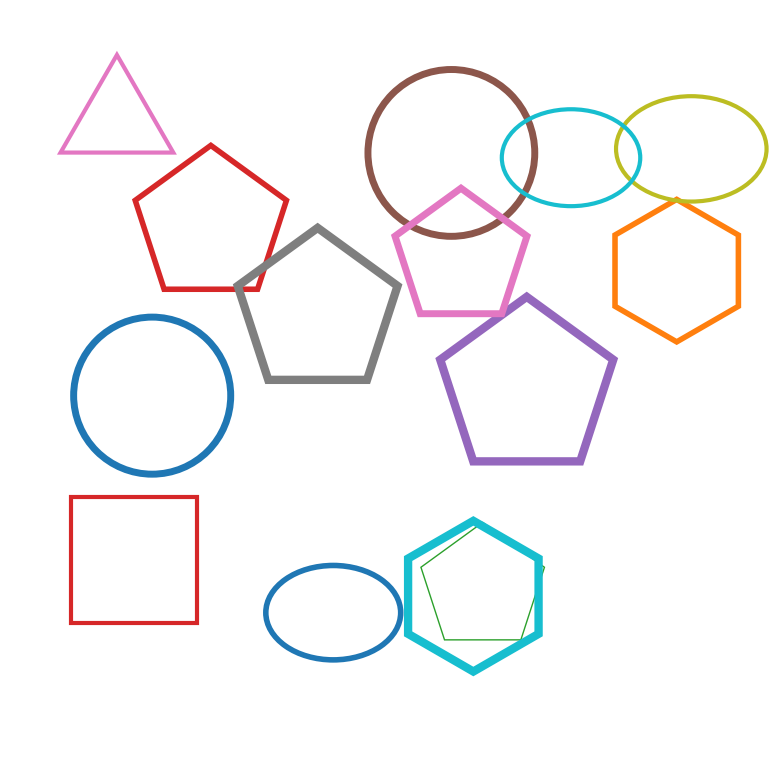[{"shape": "oval", "thickness": 2, "radius": 0.44, "center": [0.433, 0.204]}, {"shape": "circle", "thickness": 2.5, "radius": 0.51, "center": [0.198, 0.486]}, {"shape": "hexagon", "thickness": 2, "radius": 0.46, "center": [0.879, 0.649]}, {"shape": "pentagon", "thickness": 0.5, "radius": 0.42, "center": [0.627, 0.237]}, {"shape": "square", "thickness": 1.5, "radius": 0.41, "center": [0.175, 0.273]}, {"shape": "pentagon", "thickness": 2, "radius": 0.52, "center": [0.274, 0.708]}, {"shape": "pentagon", "thickness": 3, "radius": 0.59, "center": [0.684, 0.496]}, {"shape": "circle", "thickness": 2.5, "radius": 0.54, "center": [0.586, 0.801]}, {"shape": "pentagon", "thickness": 2.5, "radius": 0.45, "center": [0.599, 0.665]}, {"shape": "triangle", "thickness": 1.5, "radius": 0.42, "center": [0.152, 0.844]}, {"shape": "pentagon", "thickness": 3, "radius": 0.55, "center": [0.413, 0.595]}, {"shape": "oval", "thickness": 1.5, "radius": 0.49, "center": [0.898, 0.807]}, {"shape": "oval", "thickness": 1.5, "radius": 0.45, "center": [0.742, 0.795]}, {"shape": "hexagon", "thickness": 3, "radius": 0.49, "center": [0.615, 0.226]}]